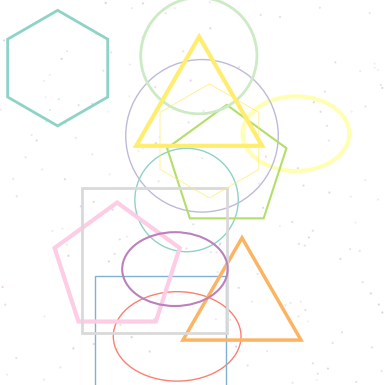[{"shape": "circle", "thickness": 1, "radius": 0.67, "center": [0.485, 0.48]}, {"shape": "hexagon", "thickness": 2, "radius": 0.75, "center": [0.15, 0.823]}, {"shape": "oval", "thickness": 3, "radius": 0.69, "center": [0.769, 0.653]}, {"shape": "circle", "thickness": 1, "radius": 0.99, "center": [0.525, 0.647]}, {"shape": "oval", "thickness": 1, "radius": 0.83, "center": [0.46, 0.126]}, {"shape": "square", "thickness": 1, "radius": 0.85, "center": [0.416, 0.115]}, {"shape": "triangle", "thickness": 2.5, "radius": 0.88, "center": [0.629, 0.205]}, {"shape": "pentagon", "thickness": 1.5, "radius": 0.81, "center": [0.589, 0.565]}, {"shape": "pentagon", "thickness": 3, "radius": 0.85, "center": [0.304, 0.303]}, {"shape": "square", "thickness": 2, "radius": 0.94, "center": [0.402, 0.324]}, {"shape": "oval", "thickness": 1.5, "radius": 0.68, "center": [0.454, 0.301]}, {"shape": "circle", "thickness": 2, "radius": 0.75, "center": [0.516, 0.855]}, {"shape": "hexagon", "thickness": 0.5, "radius": 0.74, "center": [0.544, 0.634]}, {"shape": "triangle", "thickness": 3, "radius": 0.94, "center": [0.517, 0.716]}]